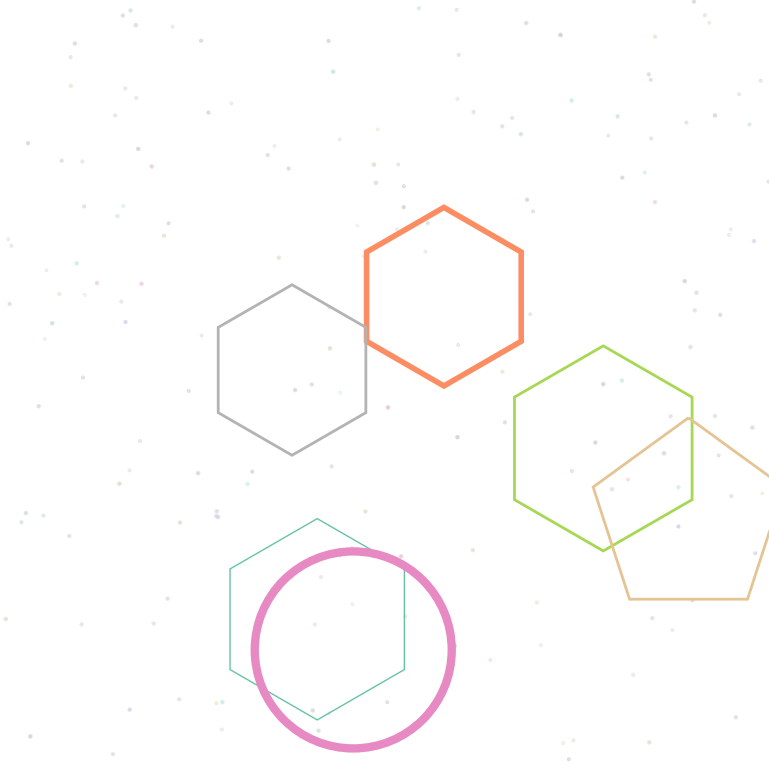[{"shape": "hexagon", "thickness": 0.5, "radius": 0.65, "center": [0.412, 0.196]}, {"shape": "hexagon", "thickness": 2, "radius": 0.58, "center": [0.576, 0.615]}, {"shape": "circle", "thickness": 3, "radius": 0.64, "center": [0.459, 0.156]}, {"shape": "hexagon", "thickness": 1, "radius": 0.67, "center": [0.783, 0.418]}, {"shape": "pentagon", "thickness": 1, "radius": 0.65, "center": [0.894, 0.327]}, {"shape": "hexagon", "thickness": 1, "radius": 0.55, "center": [0.379, 0.519]}]